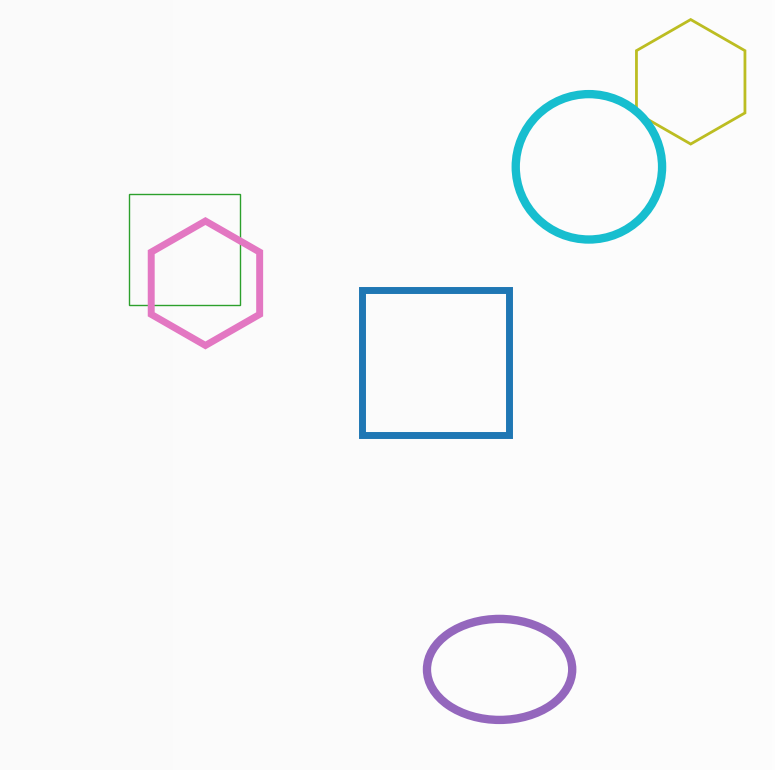[{"shape": "square", "thickness": 2.5, "radius": 0.47, "center": [0.562, 0.529]}, {"shape": "square", "thickness": 0.5, "radius": 0.36, "center": [0.238, 0.676]}, {"shape": "oval", "thickness": 3, "radius": 0.47, "center": [0.645, 0.131]}, {"shape": "hexagon", "thickness": 2.5, "radius": 0.4, "center": [0.265, 0.632]}, {"shape": "hexagon", "thickness": 1, "radius": 0.4, "center": [0.891, 0.894]}, {"shape": "circle", "thickness": 3, "radius": 0.47, "center": [0.76, 0.783]}]